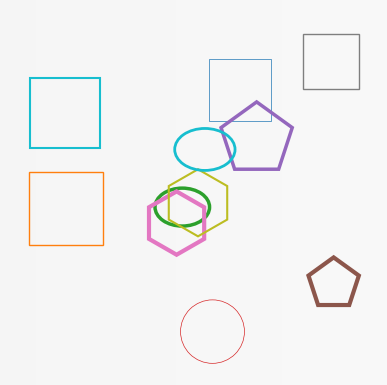[{"shape": "square", "thickness": 0.5, "radius": 0.4, "center": [0.619, 0.767]}, {"shape": "square", "thickness": 1, "radius": 0.48, "center": [0.17, 0.459]}, {"shape": "oval", "thickness": 2.5, "radius": 0.35, "center": [0.47, 0.462]}, {"shape": "circle", "thickness": 0.5, "radius": 0.41, "center": [0.548, 0.139]}, {"shape": "pentagon", "thickness": 2.5, "radius": 0.48, "center": [0.662, 0.639]}, {"shape": "pentagon", "thickness": 3, "radius": 0.34, "center": [0.861, 0.263]}, {"shape": "hexagon", "thickness": 3, "radius": 0.41, "center": [0.456, 0.421]}, {"shape": "square", "thickness": 1, "radius": 0.36, "center": [0.854, 0.841]}, {"shape": "hexagon", "thickness": 1.5, "radius": 0.44, "center": [0.511, 0.473]}, {"shape": "oval", "thickness": 2, "radius": 0.39, "center": [0.529, 0.612]}, {"shape": "square", "thickness": 1.5, "radius": 0.45, "center": [0.168, 0.706]}]